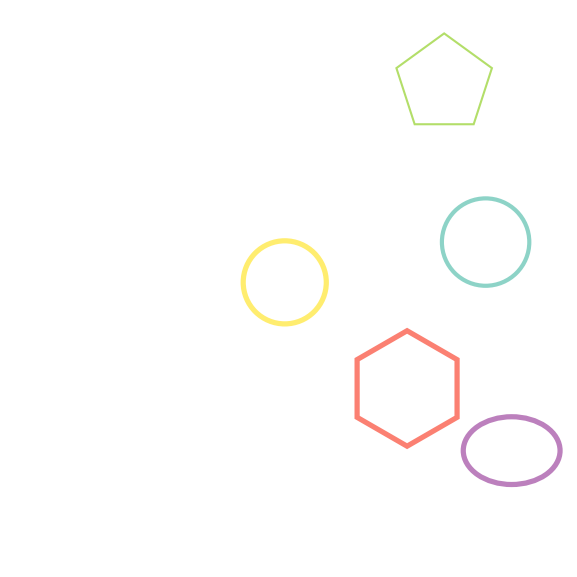[{"shape": "circle", "thickness": 2, "radius": 0.38, "center": [0.841, 0.58]}, {"shape": "hexagon", "thickness": 2.5, "radius": 0.5, "center": [0.705, 0.326]}, {"shape": "pentagon", "thickness": 1, "radius": 0.43, "center": [0.769, 0.854]}, {"shape": "oval", "thickness": 2.5, "radius": 0.42, "center": [0.886, 0.219]}, {"shape": "circle", "thickness": 2.5, "radius": 0.36, "center": [0.493, 0.51]}]